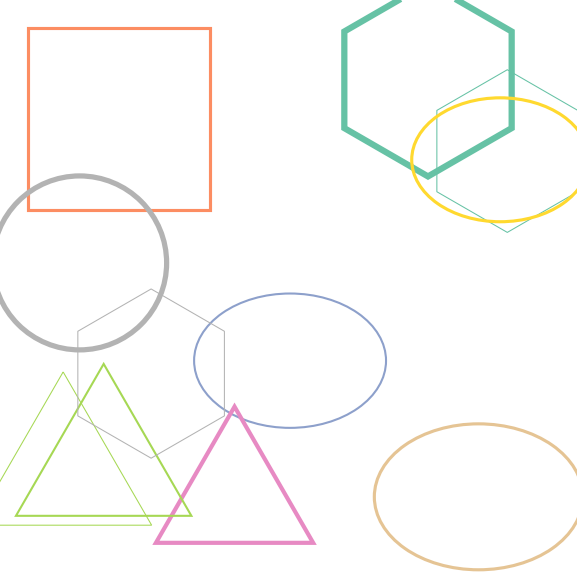[{"shape": "hexagon", "thickness": 0.5, "radius": 0.7, "center": [0.878, 0.738]}, {"shape": "hexagon", "thickness": 3, "radius": 0.84, "center": [0.741, 0.861]}, {"shape": "square", "thickness": 1.5, "radius": 0.79, "center": [0.206, 0.793]}, {"shape": "oval", "thickness": 1, "radius": 0.83, "center": [0.502, 0.375]}, {"shape": "triangle", "thickness": 2, "radius": 0.79, "center": [0.406, 0.138]}, {"shape": "triangle", "thickness": 1, "radius": 0.88, "center": [0.18, 0.194]}, {"shape": "triangle", "thickness": 0.5, "radius": 0.88, "center": [0.109, 0.178]}, {"shape": "oval", "thickness": 1.5, "radius": 0.77, "center": [0.866, 0.722]}, {"shape": "oval", "thickness": 1.5, "radius": 0.9, "center": [0.829, 0.139]}, {"shape": "circle", "thickness": 2.5, "radius": 0.75, "center": [0.138, 0.544]}, {"shape": "hexagon", "thickness": 0.5, "radius": 0.73, "center": [0.262, 0.352]}]